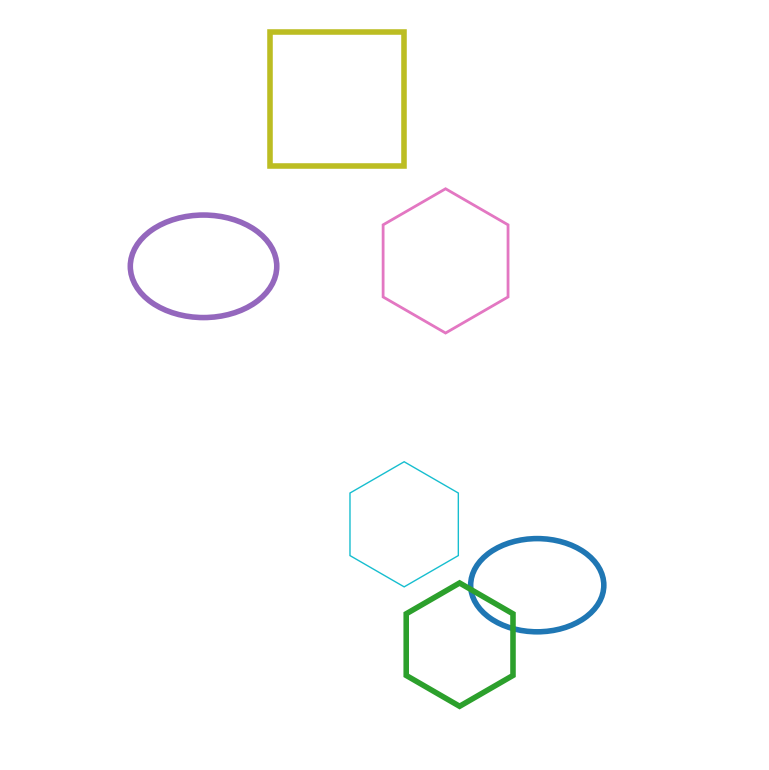[{"shape": "oval", "thickness": 2, "radius": 0.43, "center": [0.698, 0.24]}, {"shape": "hexagon", "thickness": 2, "radius": 0.4, "center": [0.597, 0.163]}, {"shape": "oval", "thickness": 2, "radius": 0.48, "center": [0.264, 0.654]}, {"shape": "hexagon", "thickness": 1, "radius": 0.47, "center": [0.579, 0.661]}, {"shape": "square", "thickness": 2, "radius": 0.44, "center": [0.437, 0.872]}, {"shape": "hexagon", "thickness": 0.5, "radius": 0.41, "center": [0.525, 0.319]}]